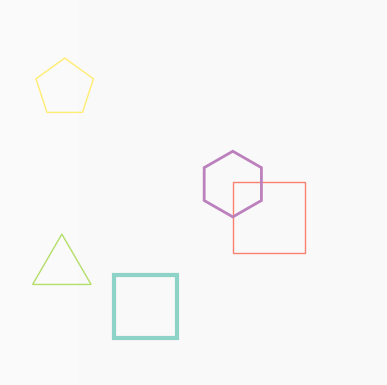[{"shape": "square", "thickness": 3, "radius": 0.41, "center": [0.375, 0.204]}, {"shape": "square", "thickness": 1, "radius": 0.46, "center": [0.694, 0.436]}, {"shape": "triangle", "thickness": 1, "radius": 0.44, "center": [0.16, 0.305]}, {"shape": "hexagon", "thickness": 2, "radius": 0.43, "center": [0.601, 0.522]}, {"shape": "pentagon", "thickness": 1, "radius": 0.39, "center": [0.167, 0.771]}]